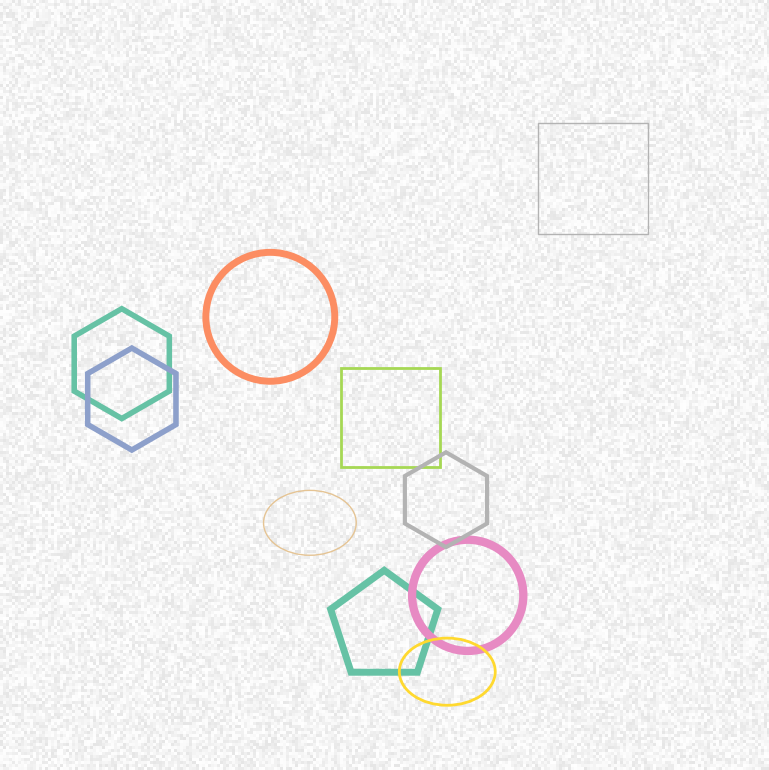[{"shape": "hexagon", "thickness": 2, "radius": 0.36, "center": [0.158, 0.528]}, {"shape": "pentagon", "thickness": 2.5, "radius": 0.37, "center": [0.499, 0.186]}, {"shape": "circle", "thickness": 2.5, "radius": 0.42, "center": [0.351, 0.589]}, {"shape": "hexagon", "thickness": 2, "radius": 0.33, "center": [0.171, 0.482]}, {"shape": "circle", "thickness": 3, "radius": 0.36, "center": [0.607, 0.227]}, {"shape": "square", "thickness": 1, "radius": 0.32, "center": [0.508, 0.458]}, {"shape": "oval", "thickness": 1, "radius": 0.31, "center": [0.581, 0.128]}, {"shape": "oval", "thickness": 0.5, "radius": 0.3, "center": [0.402, 0.321]}, {"shape": "square", "thickness": 0.5, "radius": 0.36, "center": [0.77, 0.768]}, {"shape": "hexagon", "thickness": 1.5, "radius": 0.31, "center": [0.579, 0.351]}]